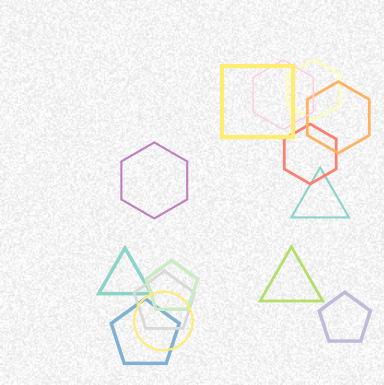[{"shape": "triangle", "thickness": 2.5, "radius": 0.4, "center": [0.325, 0.277]}, {"shape": "triangle", "thickness": 1.5, "radius": 0.43, "center": [0.832, 0.478]}, {"shape": "hexagon", "thickness": 1.5, "radius": 0.39, "center": [0.815, 0.767]}, {"shape": "pentagon", "thickness": 2.5, "radius": 0.35, "center": [0.896, 0.171]}, {"shape": "hexagon", "thickness": 2, "radius": 0.39, "center": [0.806, 0.6]}, {"shape": "pentagon", "thickness": 2.5, "radius": 0.46, "center": [0.377, 0.131]}, {"shape": "hexagon", "thickness": 2, "radius": 0.46, "center": [0.879, 0.695]}, {"shape": "triangle", "thickness": 2, "radius": 0.47, "center": [0.757, 0.265]}, {"shape": "hexagon", "thickness": 1, "radius": 0.45, "center": [0.736, 0.754]}, {"shape": "pentagon", "thickness": 2, "radius": 0.41, "center": [0.427, 0.214]}, {"shape": "hexagon", "thickness": 1.5, "radius": 0.49, "center": [0.401, 0.531]}, {"shape": "pentagon", "thickness": 2.5, "radius": 0.35, "center": [0.446, 0.254]}, {"shape": "square", "thickness": 3, "radius": 0.46, "center": [0.67, 0.735]}, {"shape": "circle", "thickness": 1.5, "radius": 0.38, "center": [0.424, 0.166]}]